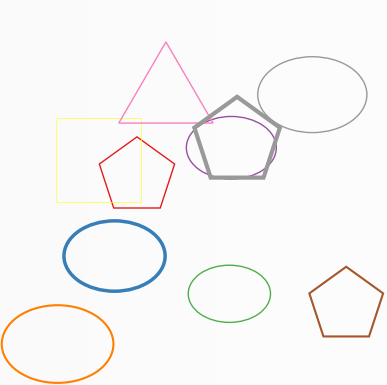[{"shape": "pentagon", "thickness": 1, "radius": 0.51, "center": [0.354, 0.542]}, {"shape": "oval", "thickness": 2.5, "radius": 0.65, "center": [0.296, 0.335]}, {"shape": "oval", "thickness": 1, "radius": 0.53, "center": [0.592, 0.237]}, {"shape": "oval", "thickness": 1, "radius": 0.58, "center": [0.597, 0.616]}, {"shape": "oval", "thickness": 1.5, "radius": 0.72, "center": [0.149, 0.106]}, {"shape": "square", "thickness": 0.5, "radius": 0.55, "center": [0.254, 0.584]}, {"shape": "pentagon", "thickness": 1.5, "radius": 0.5, "center": [0.893, 0.207]}, {"shape": "triangle", "thickness": 1, "radius": 0.7, "center": [0.428, 0.751]}, {"shape": "pentagon", "thickness": 3, "radius": 0.58, "center": [0.612, 0.632]}, {"shape": "oval", "thickness": 1, "radius": 0.7, "center": [0.806, 0.754]}]